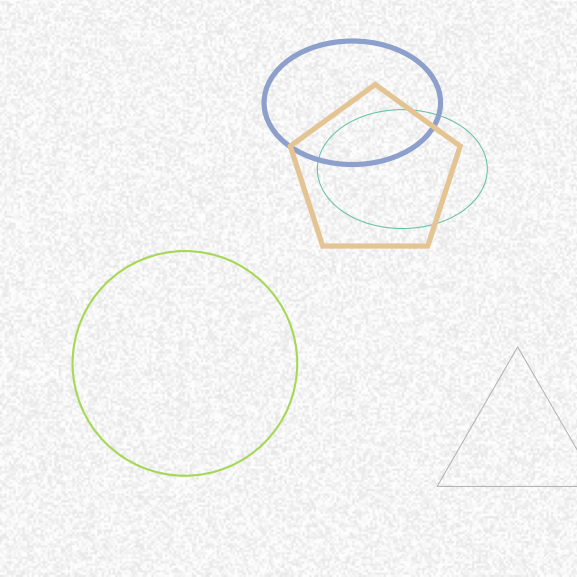[{"shape": "oval", "thickness": 0.5, "radius": 0.74, "center": [0.697, 0.706]}, {"shape": "oval", "thickness": 2.5, "radius": 0.76, "center": [0.61, 0.821]}, {"shape": "circle", "thickness": 1, "radius": 0.97, "center": [0.32, 0.37]}, {"shape": "pentagon", "thickness": 2.5, "radius": 0.77, "center": [0.65, 0.698]}, {"shape": "triangle", "thickness": 0.5, "radius": 0.81, "center": [0.896, 0.237]}]